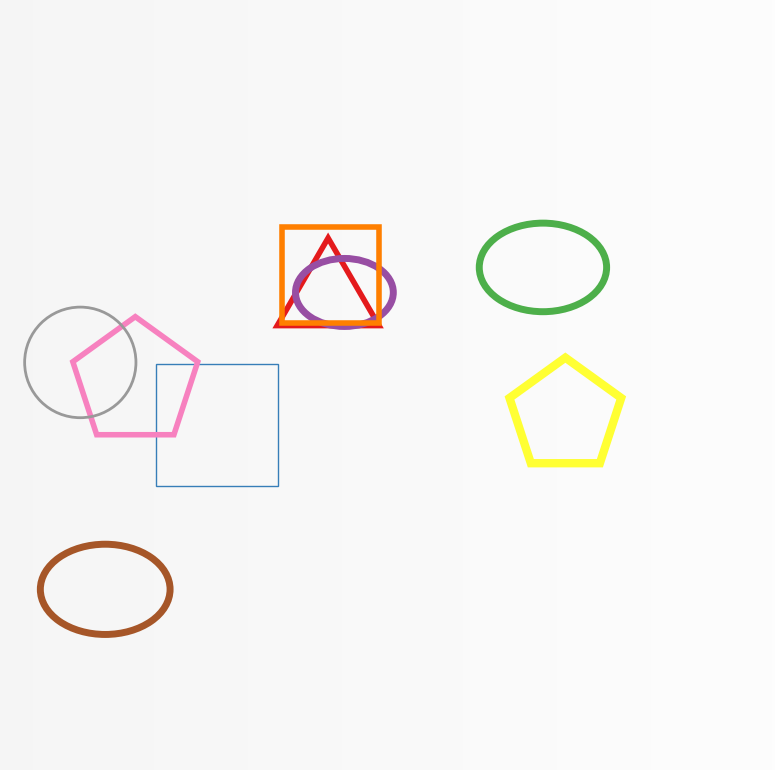[{"shape": "triangle", "thickness": 2, "radius": 0.38, "center": [0.423, 0.615]}, {"shape": "square", "thickness": 0.5, "radius": 0.4, "center": [0.28, 0.448]}, {"shape": "oval", "thickness": 2.5, "radius": 0.41, "center": [0.701, 0.653]}, {"shape": "oval", "thickness": 2.5, "radius": 0.32, "center": [0.444, 0.62]}, {"shape": "square", "thickness": 2, "radius": 0.31, "center": [0.427, 0.643]}, {"shape": "pentagon", "thickness": 3, "radius": 0.38, "center": [0.729, 0.46]}, {"shape": "oval", "thickness": 2.5, "radius": 0.42, "center": [0.136, 0.235]}, {"shape": "pentagon", "thickness": 2, "radius": 0.42, "center": [0.175, 0.504]}, {"shape": "circle", "thickness": 1, "radius": 0.36, "center": [0.104, 0.529]}]